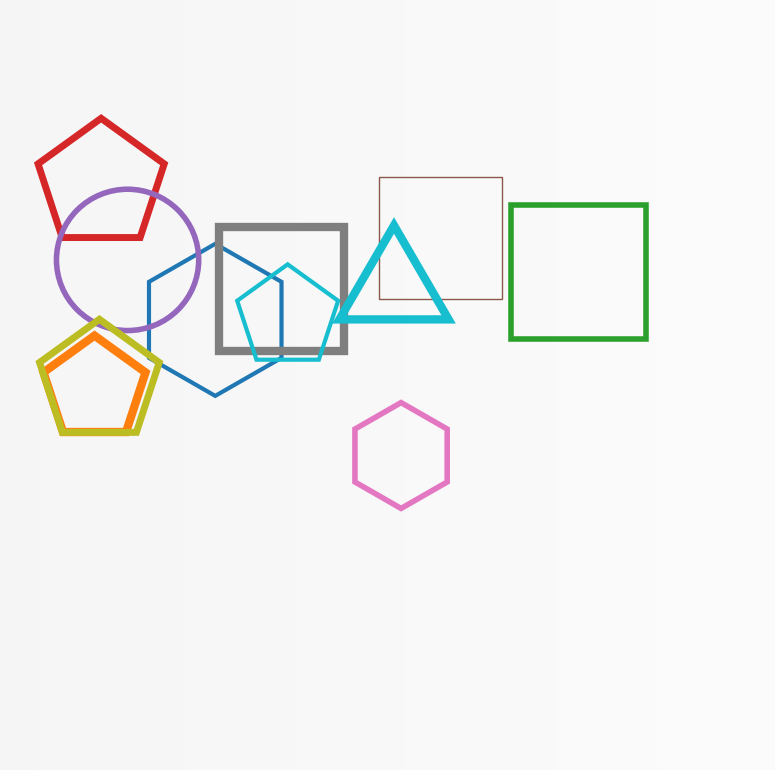[{"shape": "hexagon", "thickness": 1.5, "radius": 0.49, "center": [0.278, 0.585]}, {"shape": "pentagon", "thickness": 3, "radius": 0.35, "center": [0.122, 0.495]}, {"shape": "square", "thickness": 2, "radius": 0.44, "center": [0.747, 0.647]}, {"shape": "pentagon", "thickness": 2.5, "radius": 0.43, "center": [0.131, 0.761]}, {"shape": "circle", "thickness": 2, "radius": 0.46, "center": [0.165, 0.662]}, {"shape": "square", "thickness": 0.5, "radius": 0.4, "center": [0.568, 0.691]}, {"shape": "hexagon", "thickness": 2, "radius": 0.34, "center": [0.518, 0.408]}, {"shape": "square", "thickness": 3, "radius": 0.4, "center": [0.363, 0.625]}, {"shape": "pentagon", "thickness": 2.5, "radius": 0.41, "center": [0.128, 0.504]}, {"shape": "pentagon", "thickness": 1.5, "radius": 0.34, "center": [0.371, 0.588]}, {"shape": "triangle", "thickness": 3, "radius": 0.41, "center": [0.508, 0.626]}]